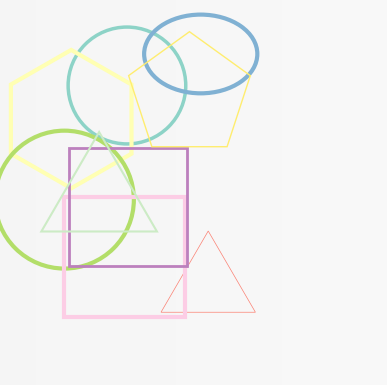[{"shape": "circle", "thickness": 2.5, "radius": 0.76, "center": [0.328, 0.778]}, {"shape": "hexagon", "thickness": 3, "radius": 0.9, "center": [0.184, 0.691]}, {"shape": "triangle", "thickness": 0.5, "radius": 0.7, "center": [0.537, 0.259]}, {"shape": "oval", "thickness": 3, "radius": 0.73, "center": [0.518, 0.86]}, {"shape": "circle", "thickness": 3, "radius": 0.9, "center": [0.166, 0.482]}, {"shape": "square", "thickness": 3, "radius": 0.78, "center": [0.321, 0.332]}, {"shape": "square", "thickness": 2, "radius": 0.76, "center": [0.331, 0.462]}, {"shape": "triangle", "thickness": 1.5, "radius": 0.86, "center": [0.256, 0.485]}, {"shape": "pentagon", "thickness": 1, "radius": 0.83, "center": [0.489, 0.753]}]